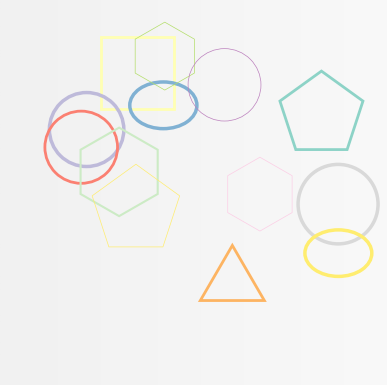[{"shape": "pentagon", "thickness": 2, "radius": 0.56, "center": [0.83, 0.703]}, {"shape": "square", "thickness": 2, "radius": 0.47, "center": [0.355, 0.811]}, {"shape": "circle", "thickness": 2.5, "radius": 0.48, "center": [0.224, 0.664]}, {"shape": "circle", "thickness": 2, "radius": 0.47, "center": [0.21, 0.618]}, {"shape": "oval", "thickness": 2.5, "radius": 0.43, "center": [0.422, 0.726]}, {"shape": "triangle", "thickness": 2, "radius": 0.48, "center": [0.6, 0.267]}, {"shape": "hexagon", "thickness": 0.5, "radius": 0.44, "center": [0.425, 0.854]}, {"shape": "hexagon", "thickness": 0.5, "radius": 0.48, "center": [0.671, 0.496]}, {"shape": "circle", "thickness": 2.5, "radius": 0.52, "center": [0.872, 0.47]}, {"shape": "circle", "thickness": 0.5, "radius": 0.47, "center": [0.579, 0.78]}, {"shape": "hexagon", "thickness": 1.5, "radius": 0.57, "center": [0.307, 0.554]}, {"shape": "pentagon", "thickness": 0.5, "radius": 0.59, "center": [0.351, 0.455]}, {"shape": "oval", "thickness": 2.5, "radius": 0.43, "center": [0.873, 0.342]}]